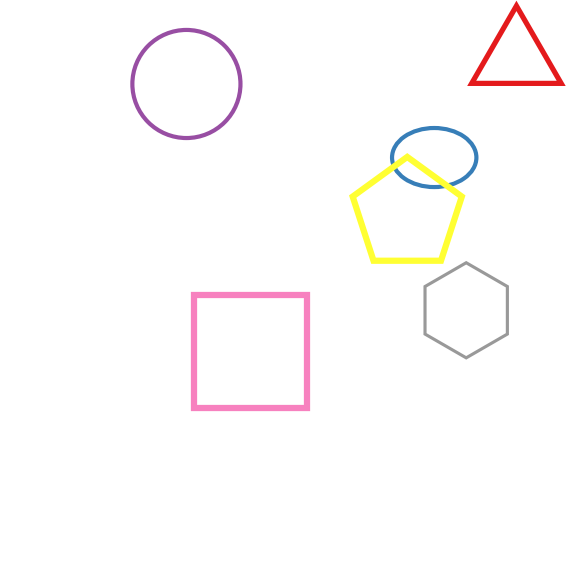[{"shape": "triangle", "thickness": 2.5, "radius": 0.45, "center": [0.894, 0.899]}, {"shape": "oval", "thickness": 2, "radius": 0.37, "center": [0.752, 0.726]}, {"shape": "circle", "thickness": 2, "radius": 0.47, "center": [0.323, 0.854]}, {"shape": "pentagon", "thickness": 3, "radius": 0.5, "center": [0.705, 0.628]}, {"shape": "square", "thickness": 3, "radius": 0.49, "center": [0.434, 0.391]}, {"shape": "hexagon", "thickness": 1.5, "radius": 0.41, "center": [0.807, 0.462]}]